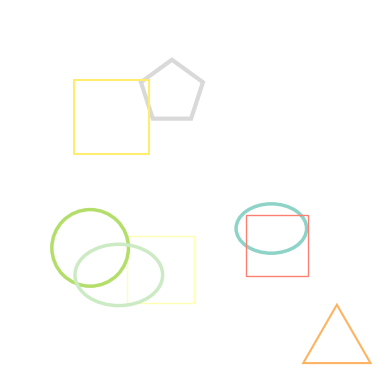[{"shape": "oval", "thickness": 2.5, "radius": 0.46, "center": [0.705, 0.406]}, {"shape": "square", "thickness": 1, "radius": 0.43, "center": [0.416, 0.299]}, {"shape": "square", "thickness": 1, "radius": 0.4, "center": [0.72, 0.363]}, {"shape": "triangle", "thickness": 1.5, "radius": 0.5, "center": [0.875, 0.107]}, {"shape": "circle", "thickness": 2.5, "radius": 0.5, "center": [0.234, 0.356]}, {"shape": "pentagon", "thickness": 3, "radius": 0.42, "center": [0.447, 0.76]}, {"shape": "oval", "thickness": 2.5, "radius": 0.57, "center": [0.309, 0.286]}, {"shape": "square", "thickness": 1.5, "radius": 0.48, "center": [0.29, 0.696]}]